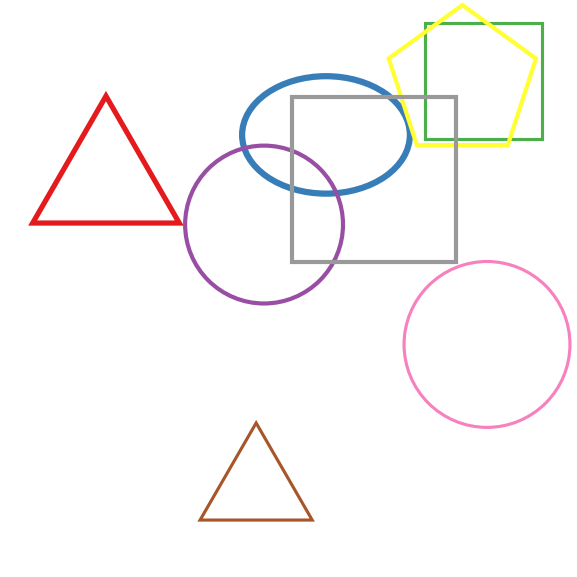[{"shape": "triangle", "thickness": 2.5, "radius": 0.73, "center": [0.184, 0.686]}, {"shape": "oval", "thickness": 3, "radius": 0.73, "center": [0.564, 0.766]}, {"shape": "square", "thickness": 1.5, "radius": 0.51, "center": [0.837, 0.859]}, {"shape": "circle", "thickness": 2, "radius": 0.68, "center": [0.457, 0.61]}, {"shape": "pentagon", "thickness": 2, "radius": 0.67, "center": [0.801, 0.856]}, {"shape": "triangle", "thickness": 1.5, "radius": 0.56, "center": [0.444, 0.155]}, {"shape": "circle", "thickness": 1.5, "radius": 0.72, "center": [0.843, 0.403]}, {"shape": "square", "thickness": 2, "radius": 0.71, "center": [0.647, 0.689]}]